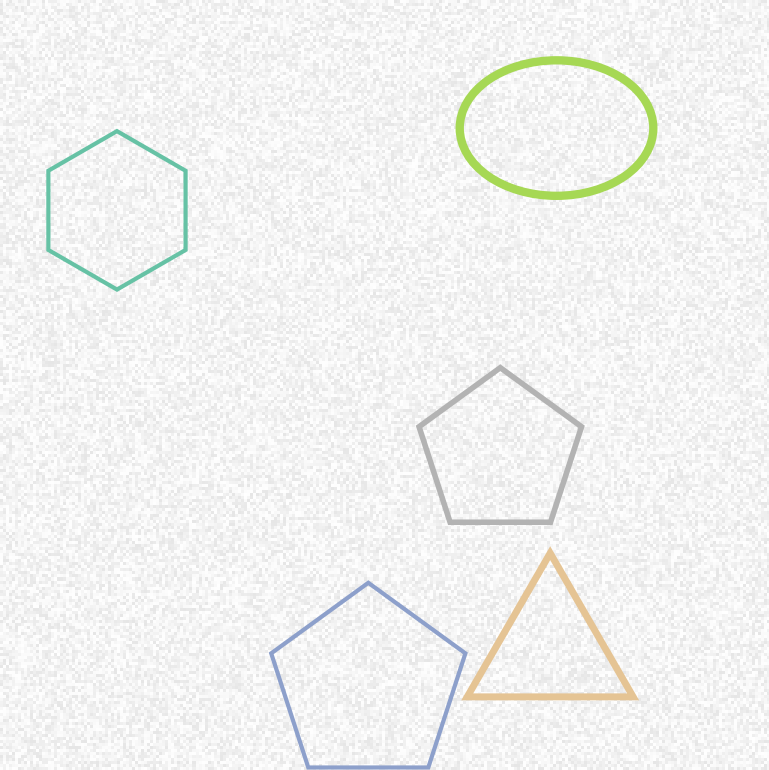[{"shape": "hexagon", "thickness": 1.5, "radius": 0.51, "center": [0.152, 0.727]}, {"shape": "pentagon", "thickness": 1.5, "radius": 0.66, "center": [0.478, 0.111]}, {"shape": "oval", "thickness": 3, "radius": 0.63, "center": [0.723, 0.834]}, {"shape": "triangle", "thickness": 2.5, "radius": 0.62, "center": [0.715, 0.157]}, {"shape": "pentagon", "thickness": 2, "radius": 0.55, "center": [0.65, 0.412]}]